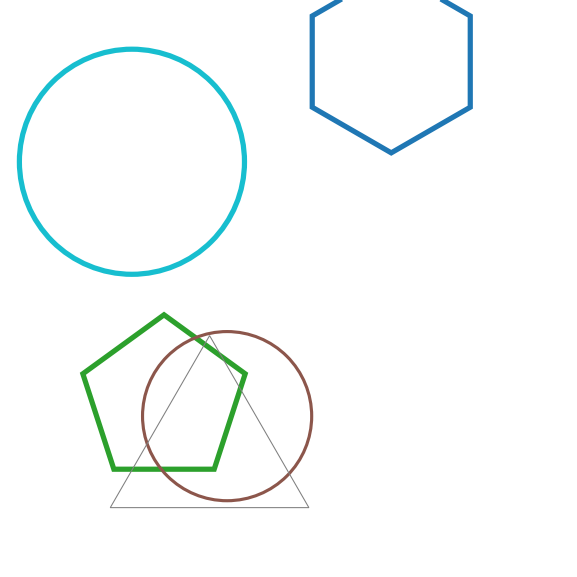[{"shape": "hexagon", "thickness": 2.5, "radius": 0.79, "center": [0.677, 0.892]}, {"shape": "pentagon", "thickness": 2.5, "radius": 0.74, "center": [0.284, 0.306]}, {"shape": "circle", "thickness": 1.5, "radius": 0.73, "center": [0.393, 0.279]}, {"shape": "triangle", "thickness": 0.5, "radius": 0.99, "center": [0.363, 0.219]}, {"shape": "circle", "thickness": 2.5, "radius": 0.97, "center": [0.228, 0.719]}]